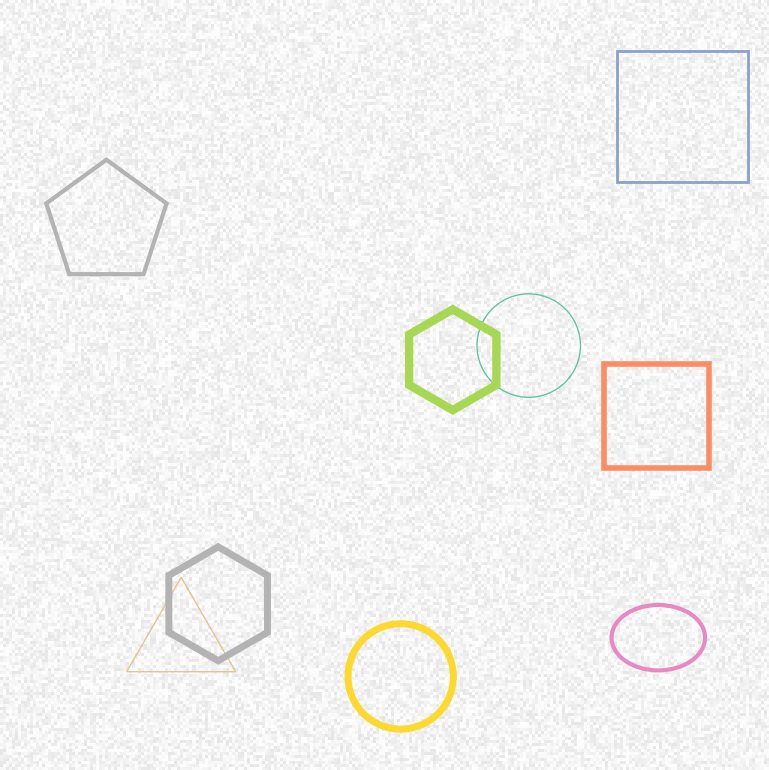[{"shape": "circle", "thickness": 0.5, "radius": 0.34, "center": [0.687, 0.551]}, {"shape": "square", "thickness": 2, "radius": 0.34, "center": [0.853, 0.46]}, {"shape": "square", "thickness": 1, "radius": 0.43, "center": [0.886, 0.849]}, {"shape": "oval", "thickness": 1.5, "radius": 0.3, "center": [0.855, 0.172]}, {"shape": "hexagon", "thickness": 3, "radius": 0.33, "center": [0.588, 0.533]}, {"shape": "circle", "thickness": 2.5, "radius": 0.34, "center": [0.52, 0.122]}, {"shape": "triangle", "thickness": 0.5, "radius": 0.41, "center": [0.235, 0.169]}, {"shape": "pentagon", "thickness": 1.5, "radius": 0.41, "center": [0.138, 0.71]}, {"shape": "hexagon", "thickness": 2.5, "radius": 0.37, "center": [0.283, 0.216]}]